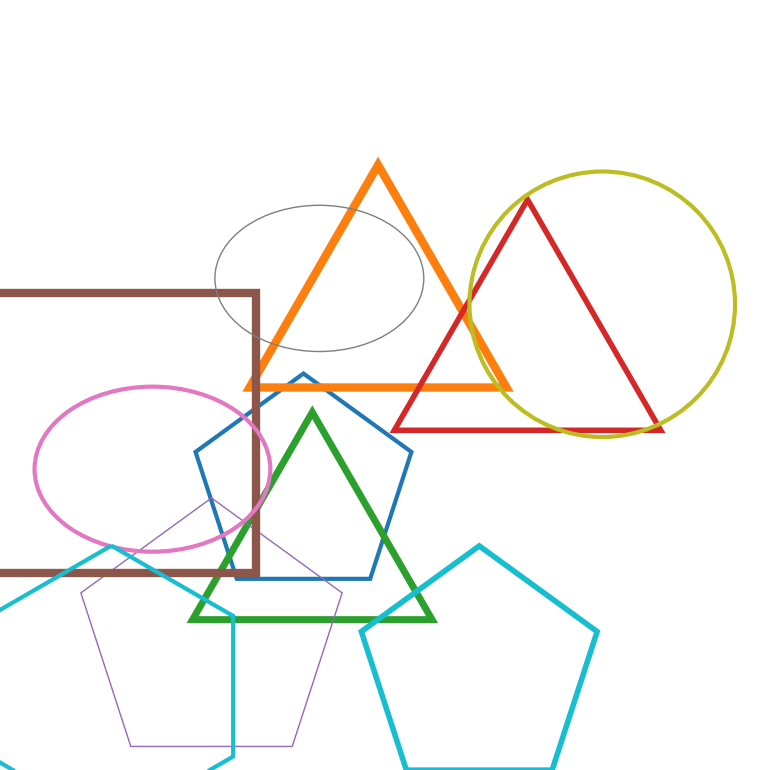[{"shape": "pentagon", "thickness": 1.5, "radius": 0.74, "center": [0.394, 0.367]}, {"shape": "triangle", "thickness": 3, "radius": 0.96, "center": [0.491, 0.593]}, {"shape": "triangle", "thickness": 2.5, "radius": 0.9, "center": [0.406, 0.285]}, {"shape": "triangle", "thickness": 2, "radius": 1.0, "center": [0.685, 0.541]}, {"shape": "pentagon", "thickness": 0.5, "radius": 0.89, "center": [0.275, 0.175]}, {"shape": "square", "thickness": 3, "radius": 0.91, "center": [0.151, 0.438]}, {"shape": "oval", "thickness": 1.5, "radius": 0.77, "center": [0.198, 0.391]}, {"shape": "oval", "thickness": 0.5, "radius": 0.68, "center": [0.415, 0.638]}, {"shape": "circle", "thickness": 1.5, "radius": 0.86, "center": [0.782, 0.605]}, {"shape": "hexagon", "thickness": 1.5, "radius": 0.91, "center": [0.145, 0.109]}, {"shape": "pentagon", "thickness": 2, "radius": 0.8, "center": [0.622, 0.13]}]